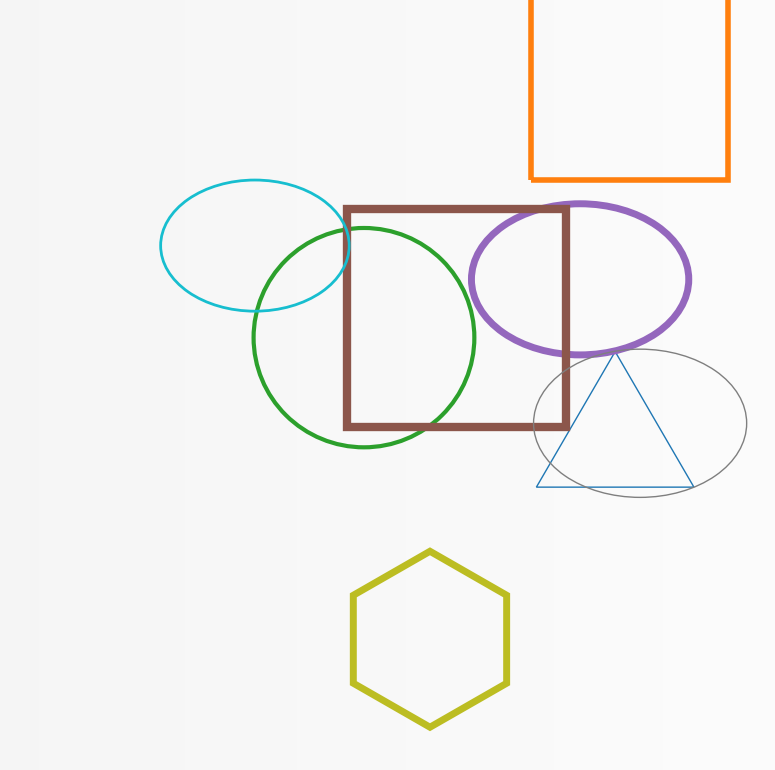[{"shape": "triangle", "thickness": 0.5, "radius": 0.59, "center": [0.794, 0.426]}, {"shape": "square", "thickness": 2, "radius": 0.63, "center": [0.813, 0.893]}, {"shape": "circle", "thickness": 1.5, "radius": 0.71, "center": [0.47, 0.561]}, {"shape": "oval", "thickness": 2.5, "radius": 0.7, "center": [0.749, 0.637]}, {"shape": "square", "thickness": 3, "radius": 0.71, "center": [0.589, 0.587]}, {"shape": "oval", "thickness": 0.5, "radius": 0.69, "center": [0.826, 0.45]}, {"shape": "hexagon", "thickness": 2.5, "radius": 0.57, "center": [0.555, 0.17]}, {"shape": "oval", "thickness": 1, "radius": 0.61, "center": [0.329, 0.681]}]